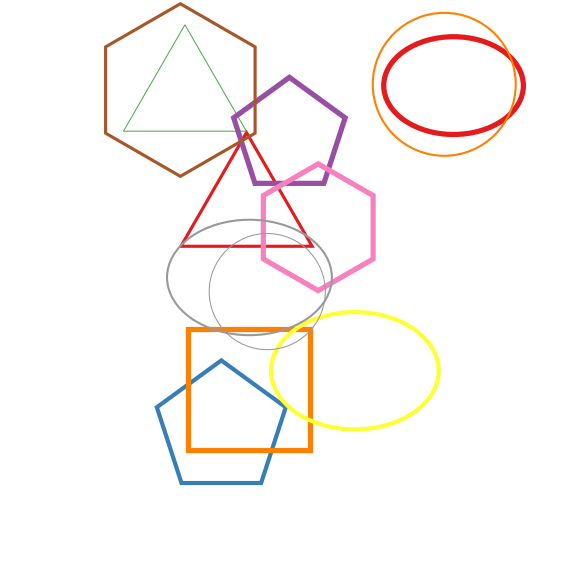[{"shape": "triangle", "thickness": 1.5, "radius": 0.66, "center": [0.427, 0.638]}, {"shape": "oval", "thickness": 2.5, "radius": 0.6, "center": [0.785, 0.851]}, {"shape": "pentagon", "thickness": 2, "radius": 0.59, "center": [0.383, 0.258]}, {"shape": "triangle", "thickness": 0.5, "radius": 0.61, "center": [0.32, 0.833]}, {"shape": "pentagon", "thickness": 2.5, "radius": 0.51, "center": [0.501, 0.764]}, {"shape": "square", "thickness": 2.5, "radius": 0.53, "center": [0.431, 0.325]}, {"shape": "circle", "thickness": 1, "radius": 0.62, "center": [0.769, 0.853]}, {"shape": "oval", "thickness": 2, "radius": 0.73, "center": [0.614, 0.357]}, {"shape": "hexagon", "thickness": 1.5, "radius": 0.75, "center": [0.312, 0.843]}, {"shape": "hexagon", "thickness": 2.5, "radius": 0.55, "center": [0.551, 0.606]}, {"shape": "oval", "thickness": 1, "radius": 0.71, "center": [0.432, 0.519]}, {"shape": "circle", "thickness": 0.5, "radius": 0.5, "center": [0.463, 0.494]}]